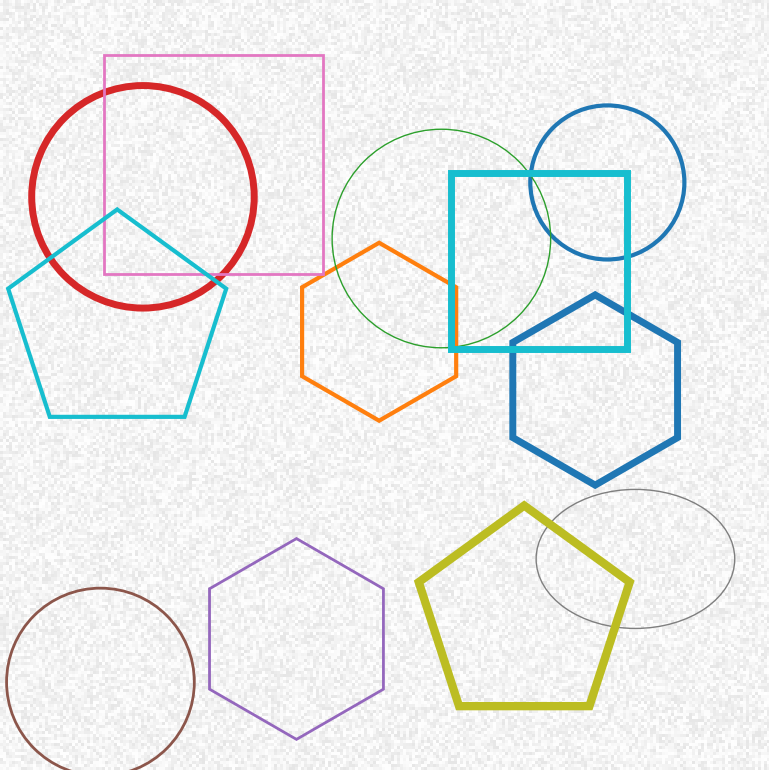[{"shape": "hexagon", "thickness": 2.5, "radius": 0.62, "center": [0.773, 0.493]}, {"shape": "circle", "thickness": 1.5, "radius": 0.5, "center": [0.789, 0.763]}, {"shape": "hexagon", "thickness": 1.5, "radius": 0.58, "center": [0.492, 0.569]}, {"shape": "circle", "thickness": 0.5, "radius": 0.71, "center": [0.573, 0.69]}, {"shape": "circle", "thickness": 2.5, "radius": 0.72, "center": [0.186, 0.744]}, {"shape": "hexagon", "thickness": 1, "radius": 0.65, "center": [0.385, 0.17]}, {"shape": "circle", "thickness": 1, "radius": 0.61, "center": [0.13, 0.114]}, {"shape": "square", "thickness": 1, "radius": 0.71, "center": [0.277, 0.786]}, {"shape": "oval", "thickness": 0.5, "radius": 0.64, "center": [0.825, 0.274]}, {"shape": "pentagon", "thickness": 3, "radius": 0.72, "center": [0.681, 0.199]}, {"shape": "pentagon", "thickness": 1.5, "radius": 0.74, "center": [0.152, 0.579]}, {"shape": "square", "thickness": 2.5, "radius": 0.57, "center": [0.7, 0.661]}]